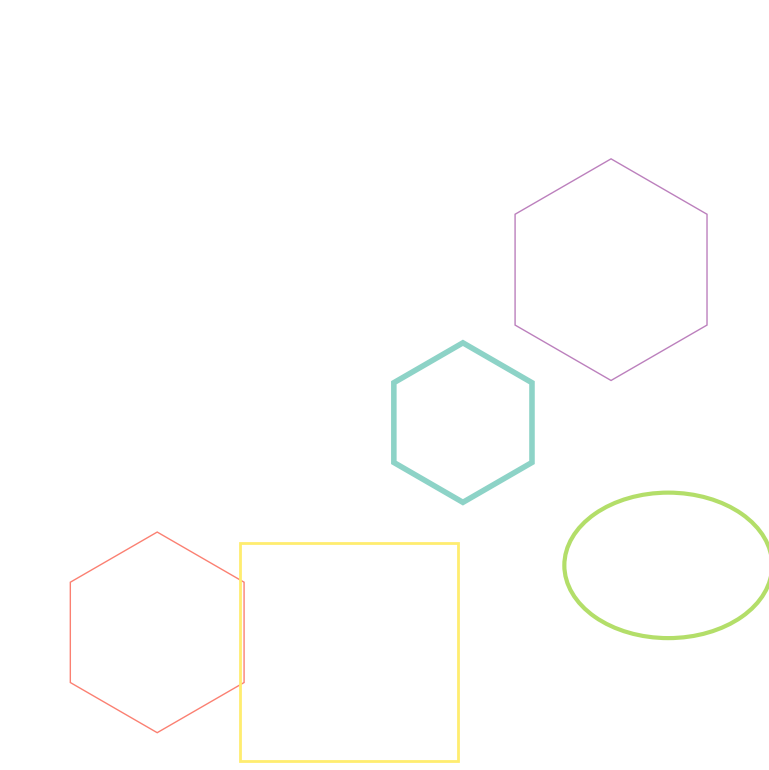[{"shape": "hexagon", "thickness": 2, "radius": 0.52, "center": [0.601, 0.451]}, {"shape": "hexagon", "thickness": 0.5, "radius": 0.65, "center": [0.204, 0.179]}, {"shape": "oval", "thickness": 1.5, "radius": 0.67, "center": [0.868, 0.266]}, {"shape": "hexagon", "thickness": 0.5, "radius": 0.72, "center": [0.794, 0.65]}, {"shape": "square", "thickness": 1, "radius": 0.71, "center": [0.453, 0.153]}]